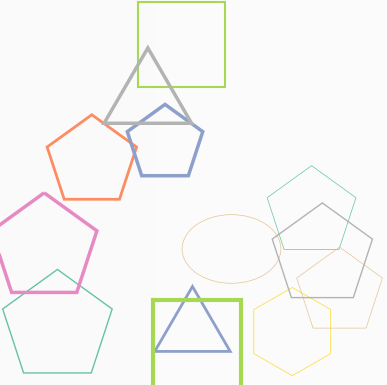[{"shape": "pentagon", "thickness": 0.5, "radius": 0.6, "center": [0.804, 0.449]}, {"shape": "pentagon", "thickness": 1, "radius": 0.74, "center": [0.148, 0.152]}, {"shape": "pentagon", "thickness": 2, "radius": 0.61, "center": [0.237, 0.581]}, {"shape": "triangle", "thickness": 2, "radius": 0.56, "center": [0.497, 0.143]}, {"shape": "pentagon", "thickness": 2.5, "radius": 0.51, "center": [0.426, 0.626]}, {"shape": "pentagon", "thickness": 2.5, "radius": 0.71, "center": [0.114, 0.356]}, {"shape": "square", "thickness": 1.5, "radius": 0.56, "center": [0.469, 0.884]}, {"shape": "square", "thickness": 3, "radius": 0.56, "center": [0.509, 0.109]}, {"shape": "hexagon", "thickness": 0.5, "radius": 0.57, "center": [0.754, 0.139]}, {"shape": "oval", "thickness": 0.5, "radius": 0.64, "center": [0.597, 0.353]}, {"shape": "pentagon", "thickness": 0.5, "radius": 0.58, "center": [0.876, 0.242]}, {"shape": "triangle", "thickness": 2.5, "radius": 0.65, "center": [0.382, 0.745]}, {"shape": "pentagon", "thickness": 1, "radius": 0.68, "center": [0.832, 0.337]}]